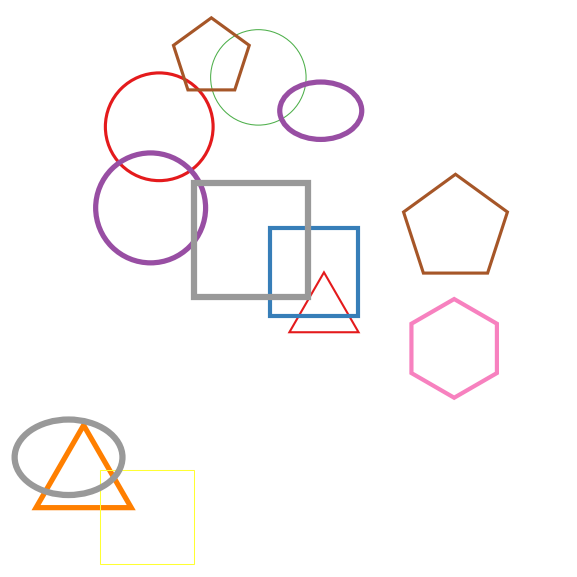[{"shape": "triangle", "thickness": 1, "radius": 0.35, "center": [0.561, 0.458]}, {"shape": "circle", "thickness": 1.5, "radius": 0.47, "center": [0.276, 0.78]}, {"shape": "square", "thickness": 2, "radius": 0.38, "center": [0.544, 0.528]}, {"shape": "circle", "thickness": 0.5, "radius": 0.41, "center": [0.447, 0.865]}, {"shape": "oval", "thickness": 2.5, "radius": 0.35, "center": [0.555, 0.807]}, {"shape": "circle", "thickness": 2.5, "radius": 0.48, "center": [0.261, 0.639]}, {"shape": "triangle", "thickness": 2.5, "radius": 0.48, "center": [0.145, 0.168]}, {"shape": "square", "thickness": 0.5, "radius": 0.41, "center": [0.254, 0.104]}, {"shape": "pentagon", "thickness": 1.5, "radius": 0.34, "center": [0.366, 0.899]}, {"shape": "pentagon", "thickness": 1.5, "radius": 0.47, "center": [0.789, 0.603]}, {"shape": "hexagon", "thickness": 2, "radius": 0.43, "center": [0.786, 0.396]}, {"shape": "oval", "thickness": 3, "radius": 0.47, "center": [0.119, 0.207]}, {"shape": "square", "thickness": 3, "radius": 0.49, "center": [0.434, 0.584]}]